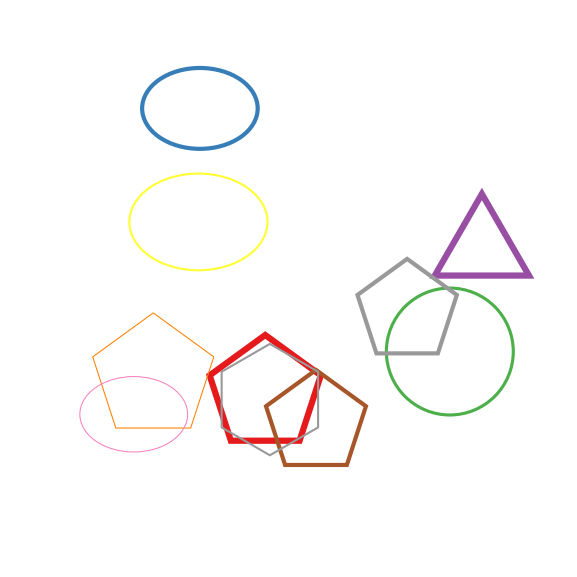[{"shape": "pentagon", "thickness": 3, "radius": 0.51, "center": [0.459, 0.318]}, {"shape": "oval", "thickness": 2, "radius": 0.5, "center": [0.346, 0.811]}, {"shape": "circle", "thickness": 1.5, "radius": 0.55, "center": [0.779, 0.39]}, {"shape": "triangle", "thickness": 3, "radius": 0.47, "center": [0.834, 0.569]}, {"shape": "pentagon", "thickness": 0.5, "radius": 0.55, "center": [0.265, 0.347]}, {"shape": "oval", "thickness": 1, "radius": 0.6, "center": [0.344, 0.615]}, {"shape": "pentagon", "thickness": 2, "radius": 0.45, "center": [0.547, 0.268]}, {"shape": "oval", "thickness": 0.5, "radius": 0.47, "center": [0.232, 0.282]}, {"shape": "pentagon", "thickness": 2, "radius": 0.45, "center": [0.705, 0.46]}, {"shape": "hexagon", "thickness": 1, "radius": 0.48, "center": [0.467, 0.307]}]